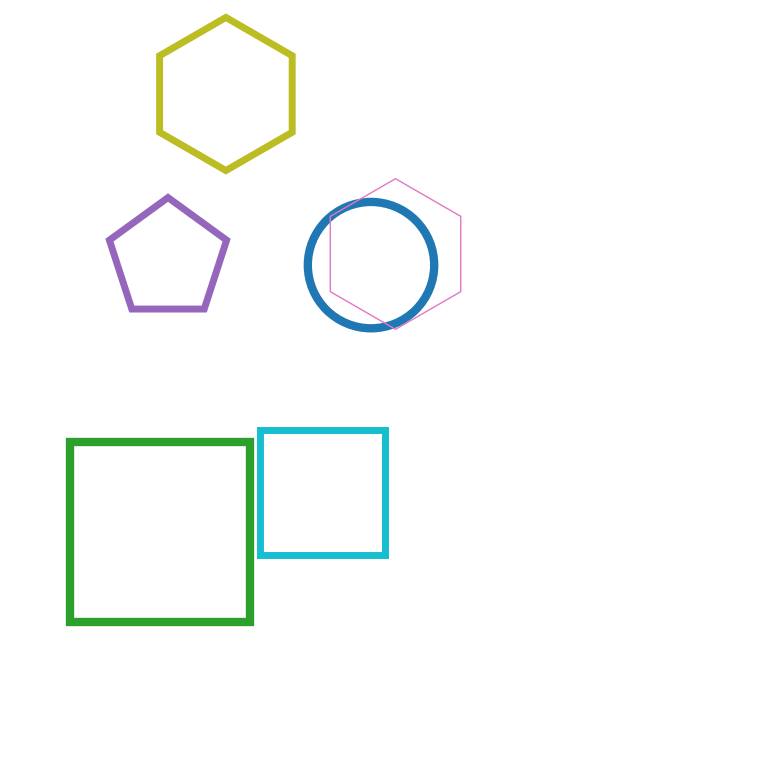[{"shape": "circle", "thickness": 3, "radius": 0.41, "center": [0.482, 0.656]}, {"shape": "square", "thickness": 3, "radius": 0.58, "center": [0.208, 0.309]}, {"shape": "pentagon", "thickness": 2.5, "radius": 0.4, "center": [0.218, 0.663]}, {"shape": "hexagon", "thickness": 0.5, "radius": 0.49, "center": [0.514, 0.67]}, {"shape": "hexagon", "thickness": 2.5, "radius": 0.5, "center": [0.293, 0.878]}, {"shape": "square", "thickness": 2.5, "radius": 0.41, "center": [0.419, 0.36]}]